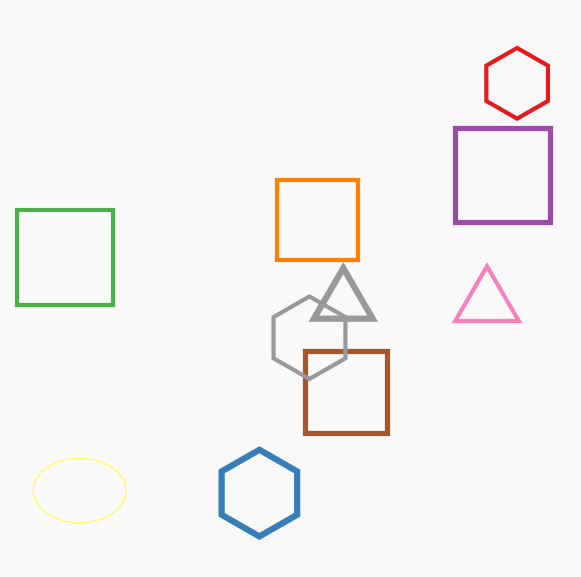[{"shape": "hexagon", "thickness": 2, "radius": 0.31, "center": [0.89, 0.855]}, {"shape": "hexagon", "thickness": 3, "radius": 0.38, "center": [0.446, 0.145]}, {"shape": "square", "thickness": 2, "radius": 0.41, "center": [0.111, 0.554]}, {"shape": "square", "thickness": 2.5, "radius": 0.41, "center": [0.865, 0.696]}, {"shape": "square", "thickness": 2, "radius": 0.35, "center": [0.546, 0.618]}, {"shape": "oval", "thickness": 0.5, "radius": 0.4, "center": [0.137, 0.15]}, {"shape": "square", "thickness": 2.5, "radius": 0.35, "center": [0.595, 0.32]}, {"shape": "triangle", "thickness": 2, "radius": 0.32, "center": [0.838, 0.475]}, {"shape": "hexagon", "thickness": 2, "radius": 0.36, "center": [0.532, 0.414]}, {"shape": "triangle", "thickness": 3, "radius": 0.29, "center": [0.591, 0.476]}]